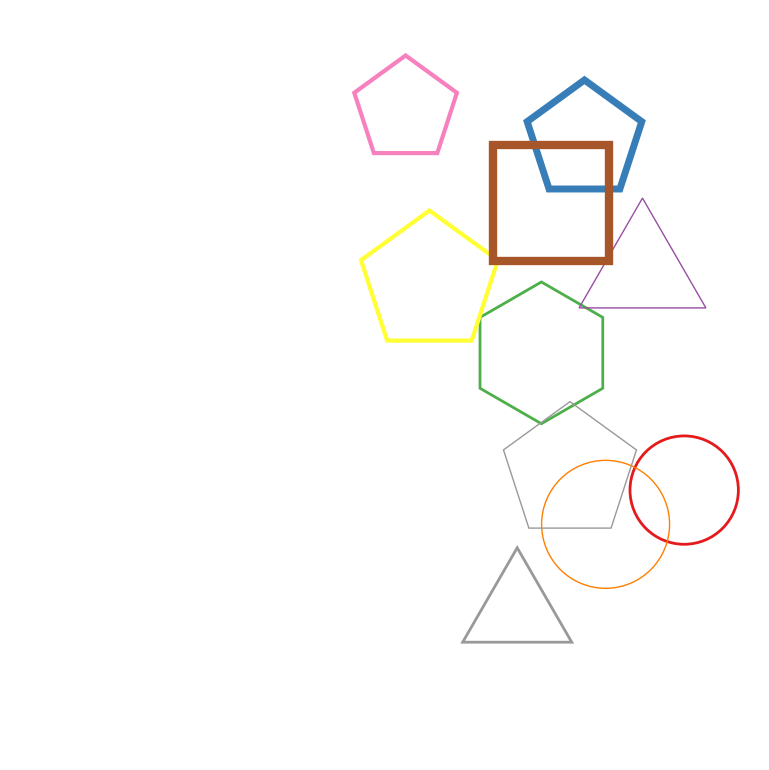[{"shape": "circle", "thickness": 1, "radius": 0.35, "center": [0.889, 0.364]}, {"shape": "pentagon", "thickness": 2.5, "radius": 0.39, "center": [0.759, 0.818]}, {"shape": "hexagon", "thickness": 1, "radius": 0.46, "center": [0.703, 0.542]}, {"shape": "triangle", "thickness": 0.5, "radius": 0.48, "center": [0.834, 0.648]}, {"shape": "circle", "thickness": 0.5, "radius": 0.42, "center": [0.786, 0.319]}, {"shape": "pentagon", "thickness": 1.5, "radius": 0.47, "center": [0.558, 0.633]}, {"shape": "square", "thickness": 3, "radius": 0.38, "center": [0.716, 0.736]}, {"shape": "pentagon", "thickness": 1.5, "radius": 0.35, "center": [0.527, 0.858]}, {"shape": "pentagon", "thickness": 0.5, "radius": 0.45, "center": [0.74, 0.388]}, {"shape": "triangle", "thickness": 1, "radius": 0.41, "center": [0.672, 0.207]}]